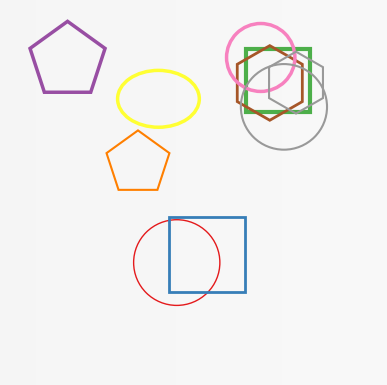[{"shape": "circle", "thickness": 1, "radius": 0.56, "center": [0.456, 0.318]}, {"shape": "square", "thickness": 2, "radius": 0.49, "center": [0.534, 0.339]}, {"shape": "square", "thickness": 3, "radius": 0.41, "center": [0.717, 0.79]}, {"shape": "pentagon", "thickness": 2.5, "radius": 0.51, "center": [0.174, 0.843]}, {"shape": "pentagon", "thickness": 1.5, "radius": 0.43, "center": [0.356, 0.576]}, {"shape": "oval", "thickness": 2.5, "radius": 0.53, "center": [0.409, 0.743]}, {"shape": "hexagon", "thickness": 2, "radius": 0.48, "center": [0.696, 0.785]}, {"shape": "circle", "thickness": 2.5, "radius": 0.44, "center": [0.673, 0.851]}, {"shape": "hexagon", "thickness": 1.5, "radius": 0.4, "center": [0.764, 0.785]}, {"shape": "circle", "thickness": 1.5, "radius": 0.56, "center": [0.733, 0.722]}]